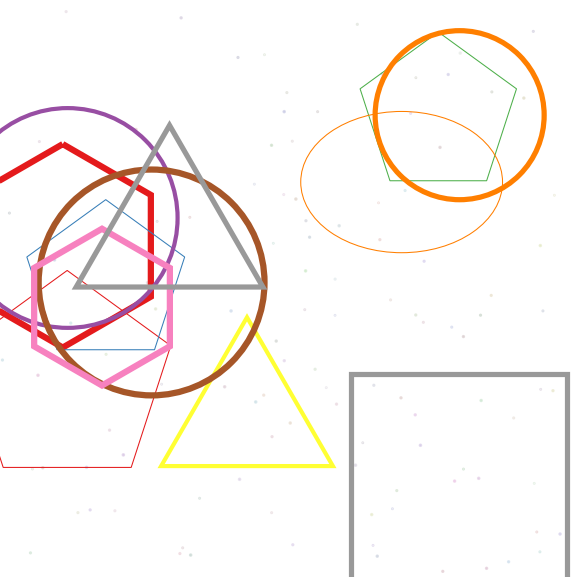[{"shape": "hexagon", "thickness": 3, "radius": 0.88, "center": [0.109, 0.573]}, {"shape": "pentagon", "thickness": 0.5, "radius": 0.94, "center": [0.116, 0.342]}, {"shape": "pentagon", "thickness": 0.5, "radius": 0.72, "center": [0.183, 0.51]}, {"shape": "pentagon", "thickness": 0.5, "radius": 0.71, "center": [0.759, 0.801]}, {"shape": "circle", "thickness": 2, "radius": 0.95, "center": [0.117, 0.622]}, {"shape": "circle", "thickness": 2.5, "radius": 0.73, "center": [0.796, 0.8]}, {"shape": "oval", "thickness": 0.5, "radius": 0.87, "center": [0.695, 0.684]}, {"shape": "triangle", "thickness": 2, "radius": 0.86, "center": [0.428, 0.278]}, {"shape": "circle", "thickness": 3, "radius": 0.98, "center": [0.262, 0.51]}, {"shape": "hexagon", "thickness": 3, "radius": 0.68, "center": [0.177, 0.467]}, {"shape": "square", "thickness": 2.5, "radius": 0.94, "center": [0.795, 0.164]}, {"shape": "triangle", "thickness": 2.5, "radius": 0.93, "center": [0.294, 0.595]}]